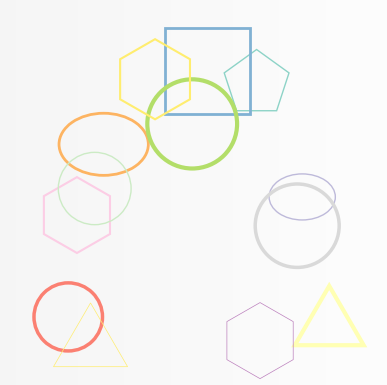[{"shape": "pentagon", "thickness": 1, "radius": 0.44, "center": [0.662, 0.783]}, {"shape": "triangle", "thickness": 3, "radius": 0.51, "center": [0.85, 0.155]}, {"shape": "oval", "thickness": 1, "radius": 0.43, "center": [0.78, 0.488]}, {"shape": "circle", "thickness": 2.5, "radius": 0.44, "center": [0.176, 0.177]}, {"shape": "square", "thickness": 2, "radius": 0.55, "center": [0.535, 0.816]}, {"shape": "oval", "thickness": 2, "radius": 0.58, "center": [0.268, 0.625]}, {"shape": "circle", "thickness": 3, "radius": 0.58, "center": [0.496, 0.678]}, {"shape": "hexagon", "thickness": 1.5, "radius": 0.49, "center": [0.199, 0.441]}, {"shape": "circle", "thickness": 2.5, "radius": 0.54, "center": [0.767, 0.414]}, {"shape": "hexagon", "thickness": 0.5, "radius": 0.49, "center": [0.671, 0.115]}, {"shape": "circle", "thickness": 1, "radius": 0.47, "center": [0.244, 0.51]}, {"shape": "hexagon", "thickness": 1.5, "radius": 0.52, "center": [0.4, 0.794]}, {"shape": "triangle", "thickness": 0.5, "radius": 0.55, "center": [0.234, 0.103]}]